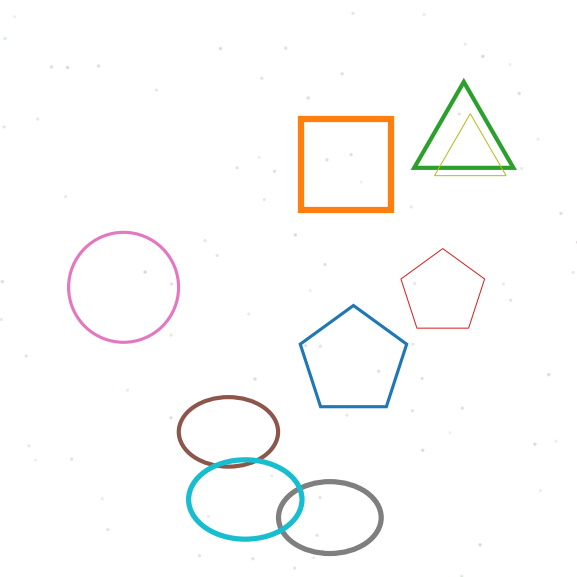[{"shape": "pentagon", "thickness": 1.5, "radius": 0.48, "center": [0.612, 0.373]}, {"shape": "square", "thickness": 3, "radius": 0.39, "center": [0.599, 0.714]}, {"shape": "triangle", "thickness": 2, "radius": 0.5, "center": [0.803, 0.758]}, {"shape": "pentagon", "thickness": 0.5, "radius": 0.38, "center": [0.767, 0.493]}, {"shape": "oval", "thickness": 2, "radius": 0.43, "center": [0.396, 0.251]}, {"shape": "circle", "thickness": 1.5, "radius": 0.48, "center": [0.214, 0.502]}, {"shape": "oval", "thickness": 2.5, "radius": 0.44, "center": [0.571, 0.103]}, {"shape": "triangle", "thickness": 0.5, "radius": 0.36, "center": [0.814, 0.731]}, {"shape": "oval", "thickness": 2.5, "radius": 0.49, "center": [0.425, 0.134]}]